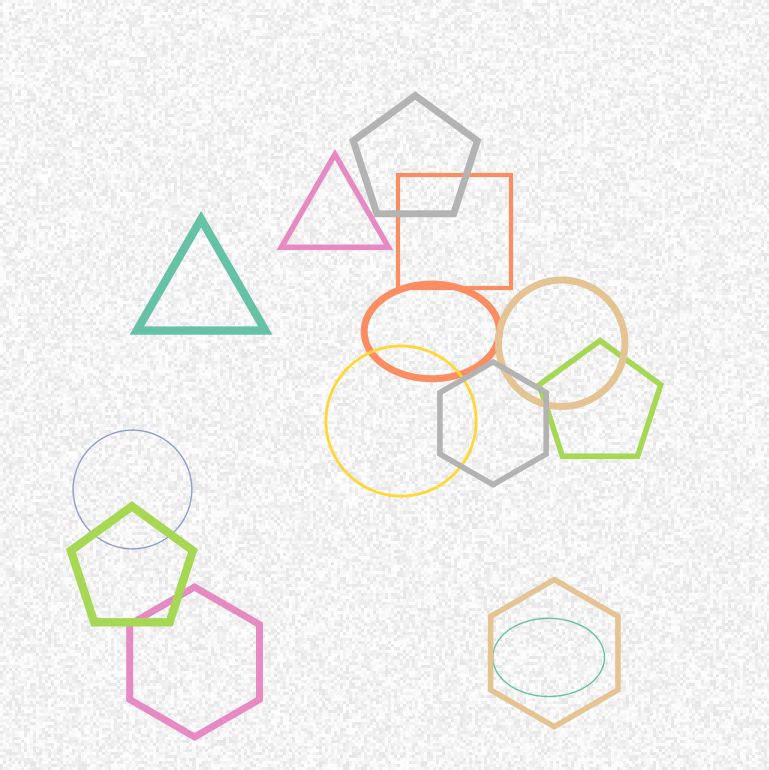[{"shape": "triangle", "thickness": 3, "radius": 0.48, "center": [0.261, 0.619]}, {"shape": "oval", "thickness": 0.5, "radius": 0.36, "center": [0.713, 0.146]}, {"shape": "oval", "thickness": 2.5, "radius": 0.44, "center": [0.561, 0.57]}, {"shape": "square", "thickness": 1.5, "radius": 0.37, "center": [0.59, 0.7]}, {"shape": "circle", "thickness": 0.5, "radius": 0.39, "center": [0.172, 0.364]}, {"shape": "hexagon", "thickness": 2.5, "radius": 0.49, "center": [0.253, 0.14]}, {"shape": "triangle", "thickness": 2, "radius": 0.4, "center": [0.435, 0.719]}, {"shape": "pentagon", "thickness": 3, "radius": 0.42, "center": [0.171, 0.259]}, {"shape": "pentagon", "thickness": 2, "radius": 0.41, "center": [0.779, 0.475]}, {"shape": "circle", "thickness": 1, "radius": 0.49, "center": [0.521, 0.453]}, {"shape": "circle", "thickness": 2.5, "radius": 0.41, "center": [0.73, 0.554]}, {"shape": "hexagon", "thickness": 2, "radius": 0.48, "center": [0.72, 0.152]}, {"shape": "hexagon", "thickness": 2, "radius": 0.4, "center": [0.64, 0.45]}, {"shape": "pentagon", "thickness": 2.5, "radius": 0.42, "center": [0.539, 0.791]}]